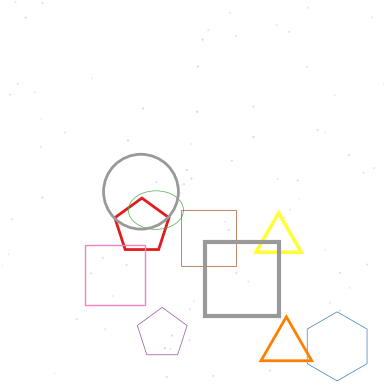[{"shape": "pentagon", "thickness": 2, "radius": 0.37, "center": [0.369, 0.412]}, {"shape": "hexagon", "thickness": 0.5, "radius": 0.45, "center": [0.876, 0.1]}, {"shape": "oval", "thickness": 0.5, "radius": 0.36, "center": [0.405, 0.454]}, {"shape": "pentagon", "thickness": 0.5, "radius": 0.34, "center": [0.421, 0.133]}, {"shape": "triangle", "thickness": 2, "radius": 0.38, "center": [0.744, 0.101]}, {"shape": "triangle", "thickness": 2.5, "radius": 0.34, "center": [0.724, 0.379]}, {"shape": "square", "thickness": 0.5, "radius": 0.36, "center": [0.541, 0.382]}, {"shape": "square", "thickness": 1, "radius": 0.39, "center": [0.299, 0.285]}, {"shape": "circle", "thickness": 2, "radius": 0.49, "center": [0.366, 0.502]}, {"shape": "square", "thickness": 3, "radius": 0.48, "center": [0.628, 0.275]}]